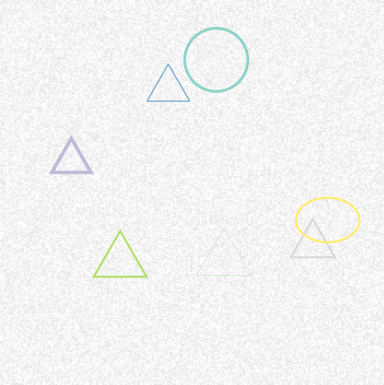[{"shape": "circle", "thickness": 2, "radius": 0.41, "center": [0.562, 0.845]}, {"shape": "triangle", "thickness": 2.5, "radius": 0.29, "center": [0.185, 0.582]}, {"shape": "triangle", "thickness": 1, "radius": 0.32, "center": [0.437, 0.769]}, {"shape": "triangle", "thickness": 1.5, "radius": 0.4, "center": [0.312, 0.321]}, {"shape": "triangle", "thickness": 1.5, "radius": 0.33, "center": [0.812, 0.365]}, {"shape": "triangle", "thickness": 0.5, "radius": 0.41, "center": [0.582, 0.326]}, {"shape": "oval", "thickness": 1.5, "radius": 0.41, "center": [0.851, 0.428]}]